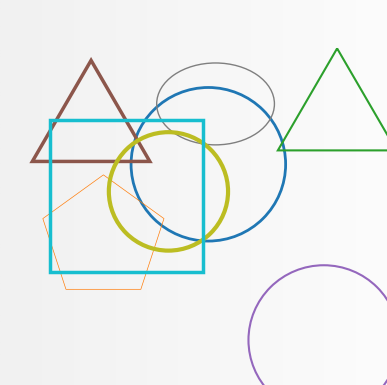[{"shape": "circle", "thickness": 2, "radius": 1.0, "center": [0.538, 0.573]}, {"shape": "pentagon", "thickness": 0.5, "radius": 0.82, "center": [0.267, 0.381]}, {"shape": "triangle", "thickness": 1.5, "radius": 0.88, "center": [0.87, 0.698]}, {"shape": "circle", "thickness": 1.5, "radius": 0.97, "center": [0.836, 0.117]}, {"shape": "triangle", "thickness": 2.5, "radius": 0.87, "center": [0.235, 0.668]}, {"shape": "oval", "thickness": 1, "radius": 0.76, "center": [0.556, 0.73]}, {"shape": "circle", "thickness": 3, "radius": 0.77, "center": [0.435, 0.503]}, {"shape": "square", "thickness": 2.5, "radius": 0.99, "center": [0.327, 0.491]}]